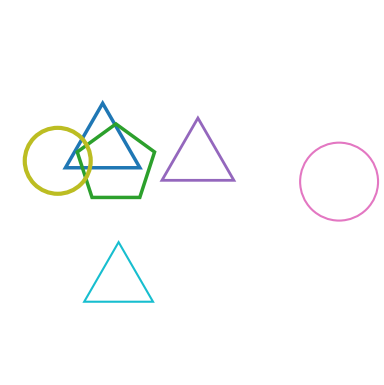[{"shape": "triangle", "thickness": 2.5, "radius": 0.56, "center": [0.267, 0.62]}, {"shape": "pentagon", "thickness": 2.5, "radius": 0.53, "center": [0.301, 0.573]}, {"shape": "triangle", "thickness": 2, "radius": 0.54, "center": [0.514, 0.586]}, {"shape": "circle", "thickness": 1.5, "radius": 0.51, "center": [0.881, 0.528]}, {"shape": "circle", "thickness": 3, "radius": 0.43, "center": [0.15, 0.582]}, {"shape": "triangle", "thickness": 1.5, "radius": 0.52, "center": [0.308, 0.268]}]